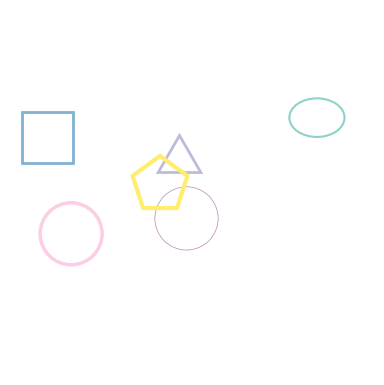[{"shape": "oval", "thickness": 1.5, "radius": 0.36, "center": [0.823, 0.694]}, {"shape": "triangle", "thickness": 2, "radius": 0.32, "center": [0.466, 0.584]}, {"shape": "square", "thickness": 2, "radius": 0.33, "center": [0.123, 0.642]}, {"shape": "circle", "thickness": 2.5, "radius": 0.4, "center": [0.185, 0.393]}, {"shape": "circle", "thickness": 0.5, "radius": 0.41, "center": [0.484, 0.433]}, {"shape": "pentagon", "thickness": 3, "radius": 0.37, "center": [0.416, 0.52]}]